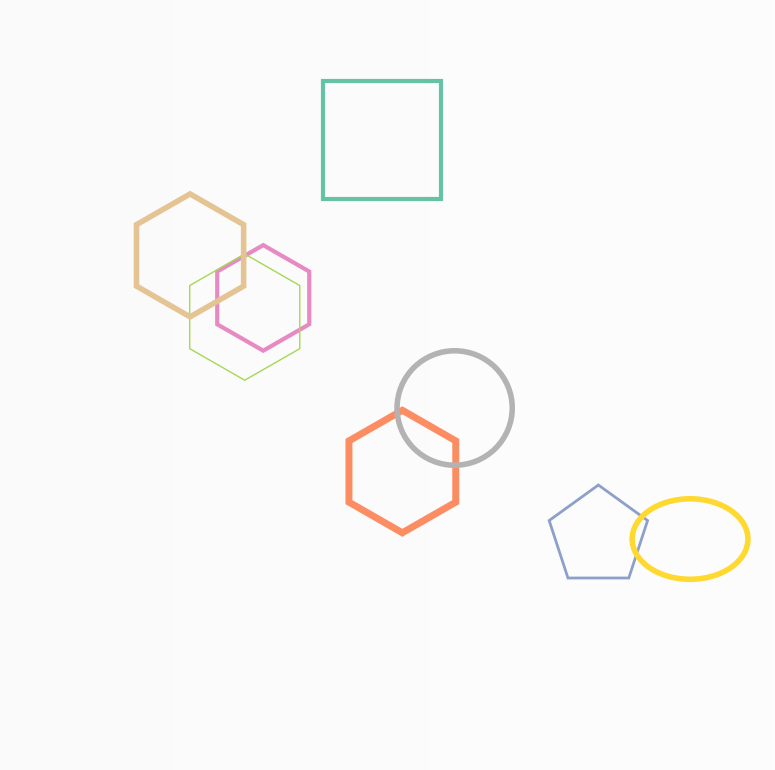[{"shape": "square", "thickness": 1.5, "radius": 0.38, "center": [0.492, 0.818]}, {"shape": "hexagon", "thickness": 2.5, "radius": 0.4, "center": [0.519, 0.388]}, {"shape": "pentagon", "thickness": 1, "radius": 0.33, "center": [0.772, 0.303]}, {"shape": "hexagon", "thickness": 1.5, "radius": 0.34, "center": [0.34, 0.613]}, {"shape": "hexagon", "thickness": 0.5, "radius": 0.41, "center": [0.316, 0.588]}, {"shape": "oval", "thickness": 2, "radius": 0.37, "center": [0.89, 0.3]}, {"shape": "hexagon", "thickness": 2, "radius": 0.4, "center": [0.245, 0.668]}, {"shape": "circle", "thickness": 2, "radius": 0.37, "center": [0.587, 0.47]}]